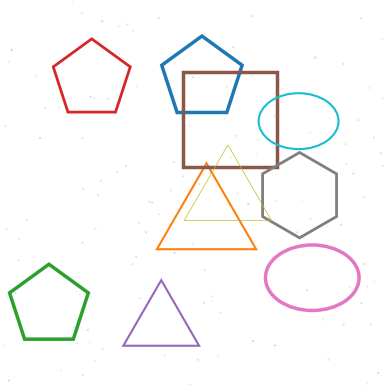[{"shape": "pentagon", "thickness": 2.5, "radius": 0.55, "center": [0.525, 0.797]}, {"shape": "triangle", "thickness": 1.5, "radius": 0.74, "center": [0.536, 0.427]}, {"shape": "pentagon", "thickness": 2.5, "radius": 0.54, "center": [0.127, 0.206]}, {"shape": "pentagon", "thickness": 2, "radius": 0.53, "center": [0.238, 0.794]}, {"shape": "triangle", "thickness": 1.5, "radius": 0.57, "center": [0.419, 0.159]}, {"shape": "square", "thickness": 2.5, "radius": 0.61, "center": [0.597, 0.689]}, {"shape": "oval", "thickness": 2.5, "radius": 0.61, "center": [0.811, 0.279]}, {"shape": "hexagon", "thickness": 2, "radius": 0.55, "center": [0.778, 0.493]}, {"shape": "triangle", "thickness": 0.5, "radius": 0.65, "center": [0.592, 0.493]}, {"shape": "oval", "thickness": 1.5, "radius": 0.52, "center": [0.776, 0.685]}]